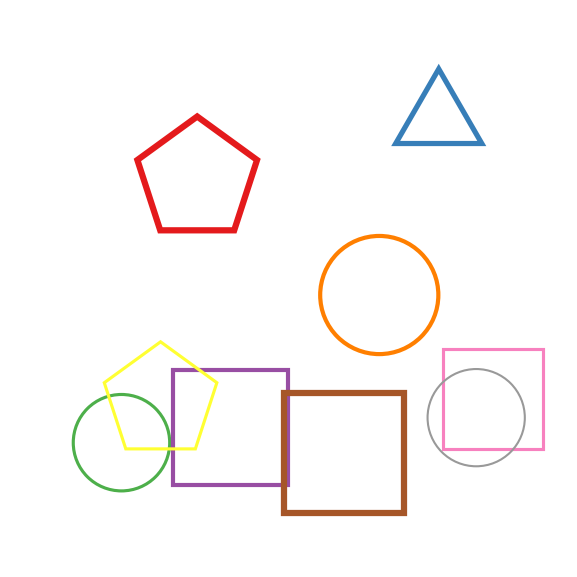[{"shape": "pentagon", "thickness": 3, "radius": 0.54, "center": [0.341, 0.688]}, {"shape": "triangle", "thickness": 2.5, "radius": 0.43, "center": [0.76, 0.794]}, {"shape": "circle", "thickness": 1.5, "radius": 0.42, "center": [0.21, 0.233]}, {"shape": "square", "thickness": 2, "radius": 0.5, "center": [0.399, 0.259]}, {"shape": "circle", "thickness": 2, "radius": 0.51, "center": [0.657, 0.488]}, {"shape": "pentagon", "thickness": 1.5, "radius": 0.51, "center": [0.278, 0.305]}, {"shape": "square", "thickness": 3, "radius": 0.52, "center": [0.595, 0.214]}, {"shape": "square", "thickness": 1.5, "radius": 0.43, "center": [0.854, 0.309]}, {"shape": "circle", "thickness": 1, "radius": 0.42, "center": [0.825, 0.276]}]